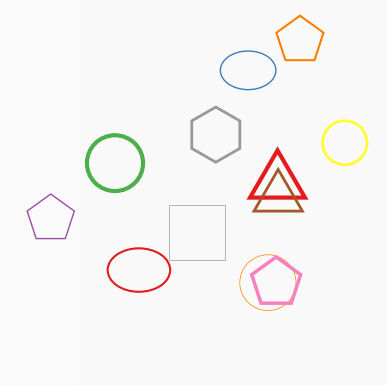[{"shape": "triangle", "thickness": 3, "radius": 0.41, "center": [0.716, 0.528]}, {"shape": "oval", "thickness": 1.5, "radius": 0.4, "center": [0.359, 0.299]}, {"shape": "oval", "thickness": 1, "radius": 0.36, "center": [0.64, 0.817]}, {"shape": "circle", "thickness": 3, "radius": 0.36, "center": [0.297, 0.576]}, {"shape": "pentagon", "thickness": 1, "radius": 0.32, "center": [0.131, 0.432]}, {"shape": "circle", "thickness": 0.5, "radius": 0.36, "center": [0.691, 0.266]}, {"shape": "pentagon", "thickness": 1.5, "radius": 0.32, "center": [0.774, 0.895]}, {"shape": "circle", "thickness": 2, "radius": 0.29, "center": [0.89, 0.629]}, {"shape": "triangle", "thickness": 2, "radius": 0.36, "center": [0.718, 0.488]}, {"shape": "pentagon", "thickness": 2.5, "radius": 0.33, "center": [0.713, 0.266]}, {"shape": "square", "thickness": 0.5, "radius": 0.36, "center": [0.508, 0.397]}, {"shape": "hexagon", "thickness": 2, "radius": 0.36, "center": [0.557, 0.65]}]